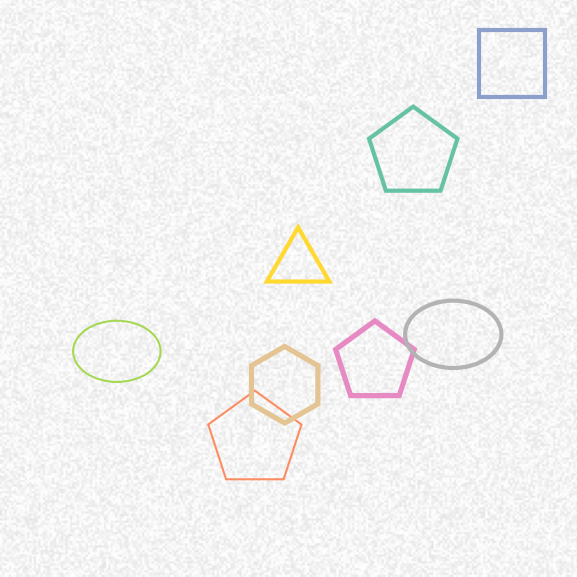[{"shape": "pentagon", "thickness": 2, "radius": 0.4, "center": [0.716, 0.734]}, {"shape": "pentagon", "thickness": 1, "radius": 0.42, "center": [0.441, 0.238]}, {"shape": "square", "thickness": 2, "radius": 0.29, "center": [0.887, 0.889]}, {"shape": "pentagon", "thickness": 2.5, "radius": 0.36, "center": [0.649, 0.372]}, {"shape": "oval", "thickness": 1, "radius": 0.38, "center": [0.202, 0.391]}, {"shape": "triangle", "thickness": 2, "radius": 0.31, "center": [0.516, 0.543]}, {"shape": "hexagon", "thickness": 2.5, "radius": 0.33, "center": [0.493, 0.333]}, {"shape": "oval", "thickness": 2, "radius": 0.42, "center": [0.785, 0.42]}]